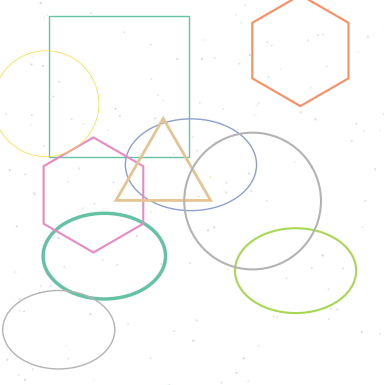[{"shape": "square", "thickness": 1, "radius": 0.91, "center": [0.31, 0.776]}, {"shape": "oval", "thickness": 2.5, "radius": 0.79, "center": [0.271, 0.335]}, {"shape": "hexagon", "thickness": 1.5, "radius": 0.72, "center": [0.78, 0.869]}, {"shape": "oval", "thickness": 1, "radius": 0.85, "center": [0.496, 0.572]}, {"shape": "hexagon", "thickness": 1.5, "radius": 0.75, "center": [0.243, 0.494]}, {"shape": "oval", "thickness": 1.5, "radius": 0.79, "center": [0.768, 0.297]}, {"shape": "circle", "thickness": 0.5, "radius": 0.69, "center": [0.119, 0.731]}, {"shape": "triangle", "thickness": 2, "radius": 0.71, "center": [0.424, 0.55]}, {"shape": "circle", "thickness": 1.5, "radius": 0.89, "center": [0.656, 0.478]}, {"shape": "oval", "thickness": 1, "radius": 0.73, "center": [0.153, 0.144]}]